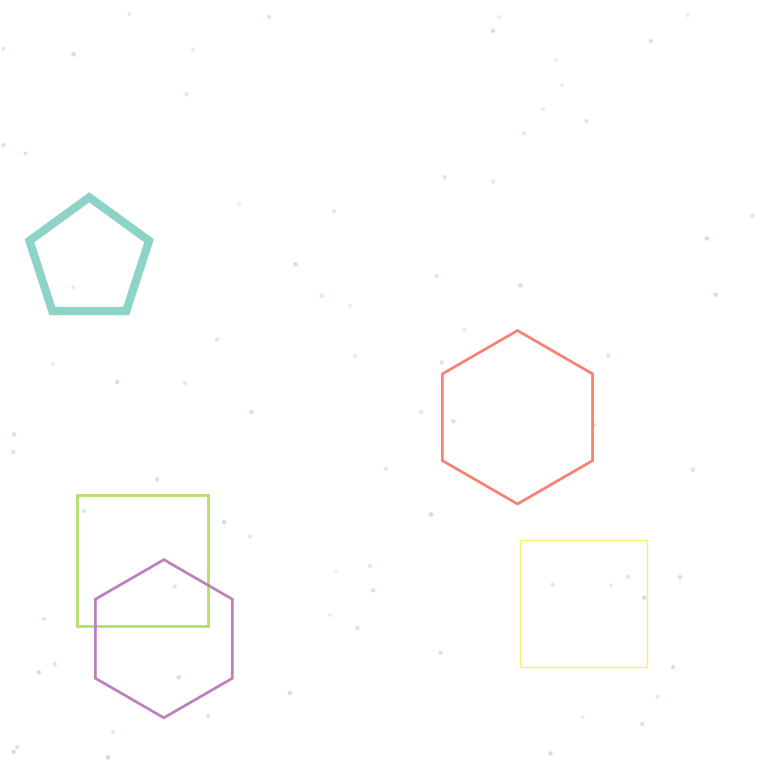[{"shape": "pentagon", "thickness": 3, "radius": 0.41, "center": [0.116, 0.662]}, {"shape": "hexagon", "thickness": 1, "radius": 0.56, "center": [0.672, 0.458]}, {"shape": "square", "thickness": 1, "radius": 0.43, "center": [0.185, 0.272]}, {"shape": "hexagon", "thickness": 1, "radius": 0.51, "center": [0.213, 0.17]}, {"shape": "square", "thickness": 0.5, "radius": 0.41, "center": [0.758, 0.217]}]